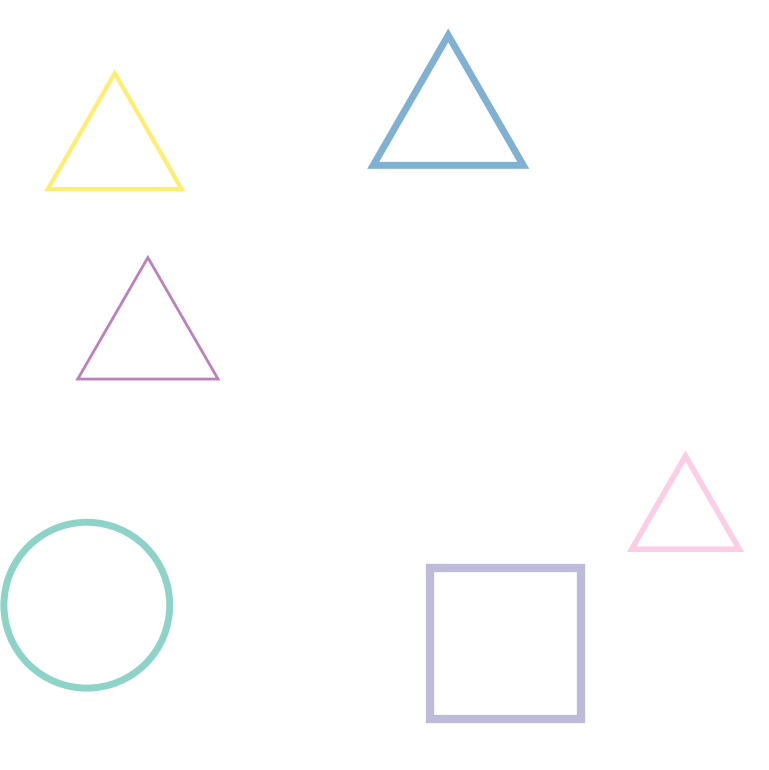[{"shape": "circle", "thickness": 2.5, "radius": 0.54, "center": [0.113, 0.214]}, {"shape": "square", "thickness": 3, "radius": 0.49, "center": [0.657, 0.164]}, {"shape": "triangle", "thickness": 2.5, "radius": 0.56, "center": [0.582, 0.842]}, {"shape": "triangle", "thickness": 2, "radius": 0.4, "center": [0.89, 0.327]}, {"shape": "triangle", "thickness": 1, "radius": 0.53, "center": [0.192, 0.56]}, {"shape": "triangle", "thickness": 1.5, "radius": 0.5, "center": [0.149, 0.805]}]